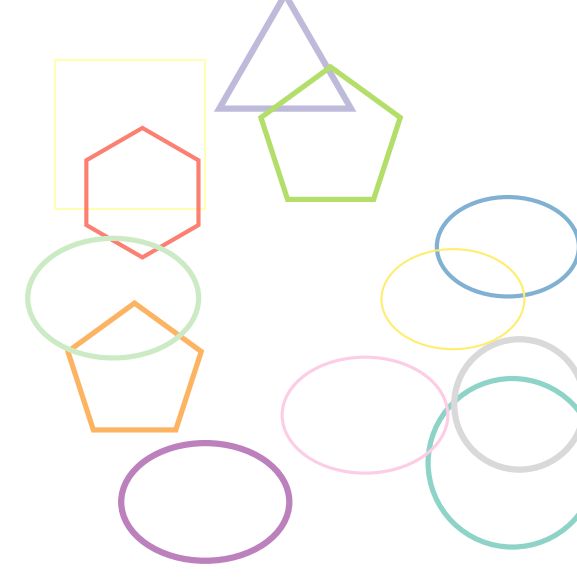[{"shape": "circle", "thickness": 2.5, "radius": 0.73, "center": [0.887, 0.198]}, {"shape": "square", "thickness": 1, "radius": 0.65, "center": [0.224, 0.766]}, {"shape": "triangle", "thickness": 3, "radius": 0.66, "center": [0.494, 0.877]}, {"shape": "hexagon", "thickness": 2, "radius": 0.56, "center": [0.247, 0.665]}, {"shape": "oval", "thickness": 2, "radius": 0.61, "center": [0.879, 0.572]}, {"shape": "pentagon", "thickness": 2.5, "radius": 0.61, "center": [0.233, 0.353]}, {"shape": "pentagon", "thickness": 2.5, "radius": 0.63, "center": [0.572, 0.756]}, {"shape": "oval", "thickness": 1.5, "radius": 0.72, "center": [0.632, 0.28]}, {"shape": "circle", "thickness": 3, "radius": 0.56, "center": [0.899, 0.299]}, {"shape": "oval", "thickness": 3, "radius": 0.73, "center": [0.355, 0.13]}, {"shape": "oval", "thickness": 2.5, "radius": 0.74, "center": [0.196, 0.483]}, {"shape": "oval", "thickness": 1, "radius": 0.62, "center": [0.784, 0.481]}]